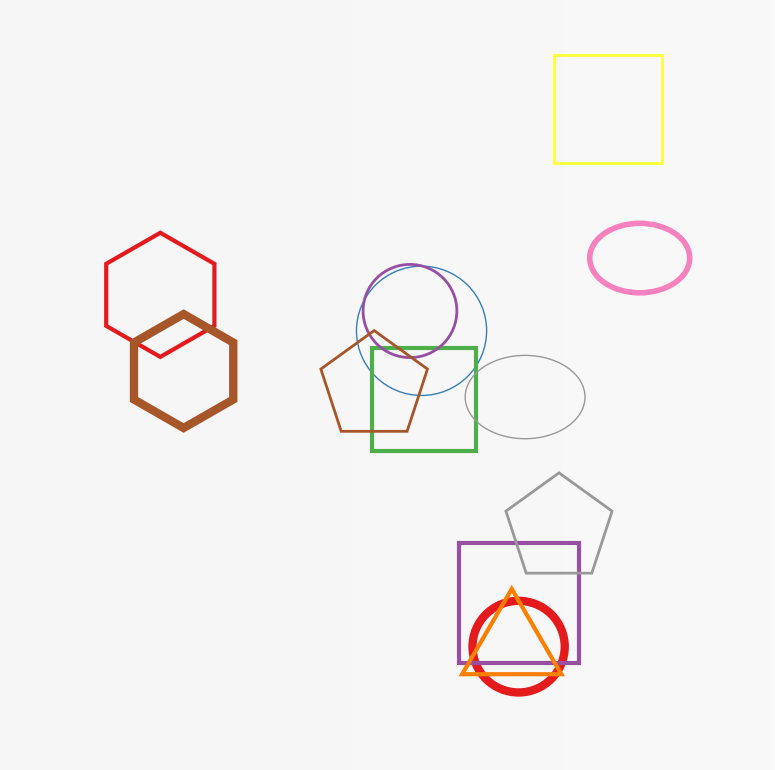[{"shape": "circle", "thickness": 3, "radius": 0.3, "center": [0.669, 0.16]}, {"shape": "hexagon", "thickness": 1.5, "radius": 0.4, "center": [0.207, 0.617]}, {"shape": "circle", "thickness": 0.5, "radius": 0.42, "center": [0.544, 0.57]}, {"shape": "square", "thickness": 1.5, "radius": 0.33, "center": [0.547, 0.481]}, {"shape": "square", "thickness": 1.5, "radius": 0.39, "center": [0.67, 0.217]}, {"shape": "circle", "thickness": 1, "radius": 0.3, "center": [0.529, 0.596]}, {"shape": "triangle", "thickness": 1.5, "radius": 0.37, "center": [0.66, 0.161]}, {"shape": "square", "thickness": 1, "radius": 0.35, "center": [0.784, 0.859]}, {"shape": "pentagon", "thickness": 1, "radius": 0.36, "center": [0.483, 0.498]}, {"shape": "hexagon", "thickness": 3, "radius": 0.37, "center": [0.237, 0.518]}, {"shape": "oval", "thickness": 2, "radius": 0.32, "center": [0.825, 0.665]}, {"shape": "oval", "thickness": 0.5, "radius": 0.39, "center": [0.678, 0.484]}, {"shape": "pentagon", "thickness": 1, "radius": 0.36, "center": [0.721, 0.314]}]